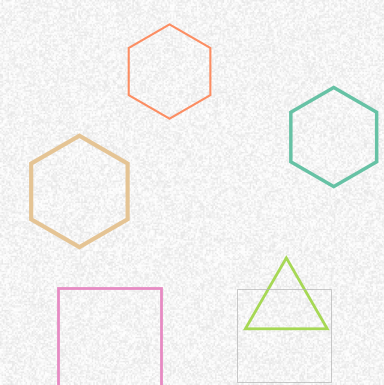[{"shape": "hexagon", "thickness": 2.5, "radius": 0.64, "center": [0.867, 0.644]}, {"shape": "hexagon", "thickness": 1.5, "radius": 0.61, "center": [0.44, 0.814]}, {"shape": "square", "thickness": 2, "radius": 0.67, "center": [0.286, 0.118]}, {"shape": "triangle", "thickness": 2, "radius": 0.61, "center": [0.744, 0.207]}, {"shape": "hexagon", "thickness": 3, "radius": 0.72, "center": [0.206, 0.503]}, {"shape": "square", "thickness": 0.5, "radius": 0.61, "center": [0.738, 0.129]}]